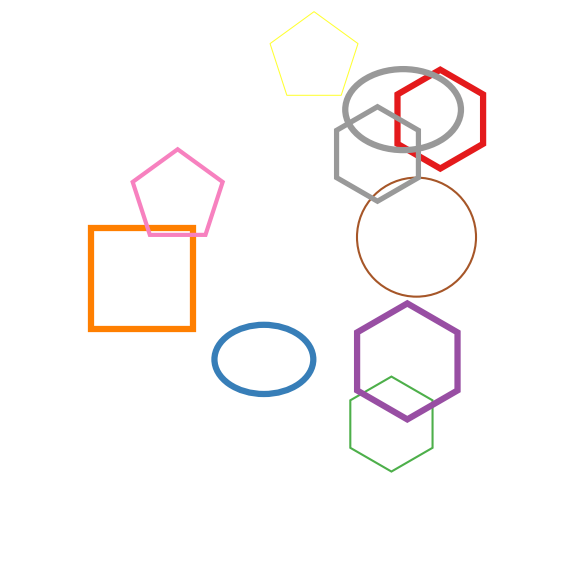[{"shape": "hexagon", "thickness": 3, "radius": 0.43, "center": [0.762, 0.793]}, {"shape": "oval", "thickness": 3, "radius": 0.43, "center": [0.457, 0.377]}, {"shape": "hexagon", "thickness": 1, "radius": 0.41, "center": [0.678, 0.265]}, {"shape": "hexagon", "thickness": 3, "radius": 0.5, "center": [0.705, 0.373]}, {"shape": "square", "thickness": 3, "radius": 0.44, "center": [0.246, 0.516]}, {"shape": "pentagon", "thickness": 0.5, "radius": 0.4, "center": [0.544, 0.899]}, {"shape": "circle", "thickness": 1, "radius": 0.52, "center": [0.721, 0.588]}, {"shape": "pentagon", "thickness": 2, "radius": 0.41, "center": [0.308, 0.659]}, {"shape": "hexagon", "thickness": 2.5, "radius": 0.41, "center": [0.654, 0.733]}, {"shape": "oval", "thickness": 3, "radius": 0.5, "center": [0.698, 0.809]}]